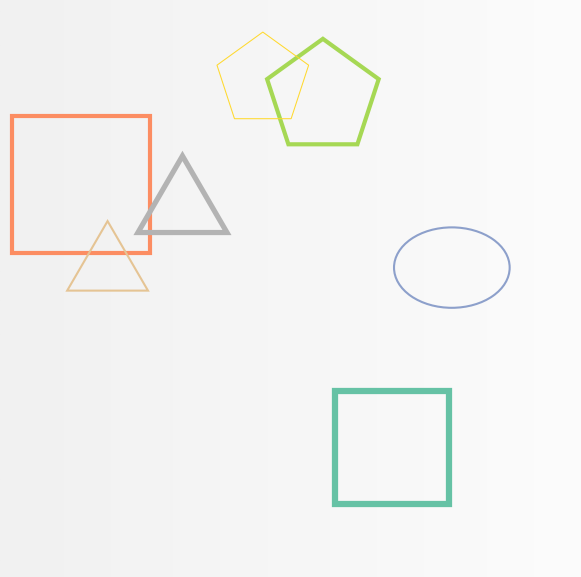[{"shape": "square", "thickness": 3, "radius": 0.49, "center": [0.675, 0.224]}, {"shape": "square", "thickness": 2, "radius": 0.59, "center": [0.139, 0.68]}, {"shape": "oval", "thickness": 1, "radius": 0.5, "center": [0.777, 0.536]}, {"shape": "pentagon", "thickness": 2, "radius": 0.5, "center": [0.556, 0.831]}, {"shape": "pentagon", "thickness": 0.5, "radius": 0.41, "center": [0.452, 0.861]}, {"shape": "triangle", "thickness": 1, "radius": 0.4, "center": [0.185, 0.536]}, {"shape": "triangle", "thickness": 2.5, "radius": 0.44, "center": [0.314, 0.641]}]